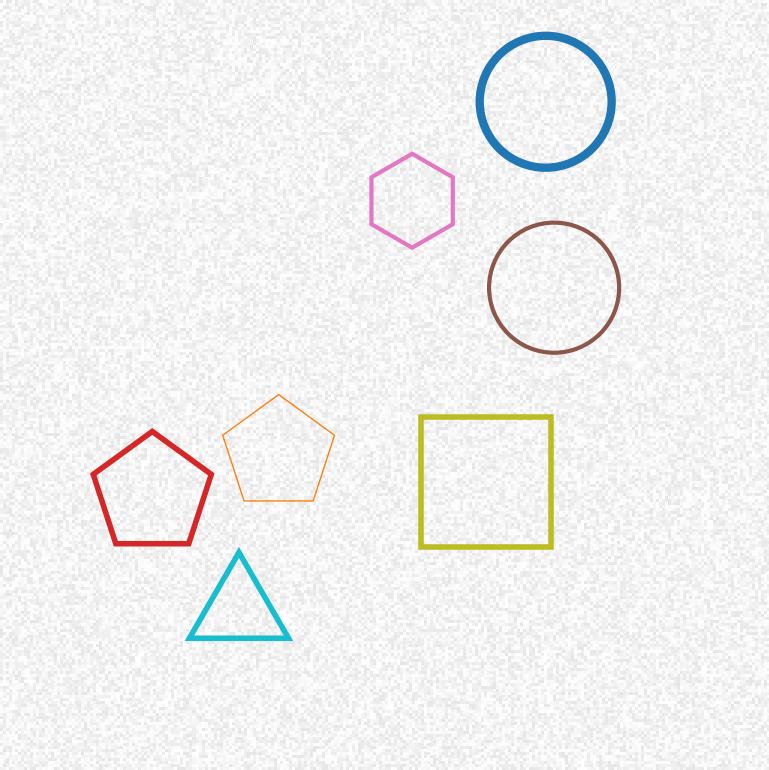[{"shape": "circle", "thickness": 3, "radius": 0.43, "center": [0.709, 0.868]}, {"shape": "pentagon", "thickness": 0.5, "radius": 0.38, "center": [0.362, 0.411]}, {"shape": "pentagon", "thickness": 2, "radius": 0.4, "center": [0.198, 0.359]}, {"shape": "circle", "thickness": 1.5, "radius": 0.42, "center": [0.72, 0.626]}, {"shape": "hexagon", "thickness": 1.5, "radius": 0.3, "center": [0.535, 0.739]}, {"shape": "square", "thickness": 2, "radius": 0.42, "center": [0.631, 0.374]}, {"shape": "triangle", "thickness": 2, "radius": 0.37, "center": [0.31, 0.208]}]